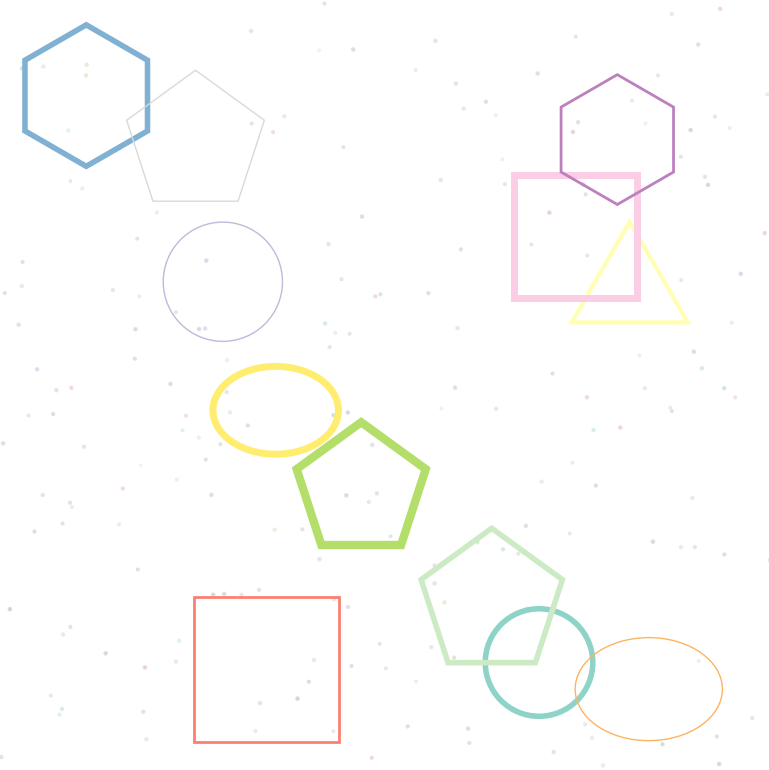[{"shape": "circle", "thickness": 2, "radius": 0.35, "center": [0.7, 0.14]}, {"shape": "triangle", "thickness": 1.5, "radius": 0.44, "center": [0.818, 0.625]}, {"shape": "circle", "thickness": 0.5, "radius": 0.39, "center": [0.289, 0.634]}, {"shape": "square", "thickness": 1, "radius": 0.47, "center": [0.346, 0.13]}, {"shape": "hexagon", "thickness": 2, "radius": 0.46, "center": [0.112, 0.876]}, {"shape": "oval", "thickness": 0.5, "radius": 0.48, "center": [0.843, 0.105]}, {"shape": "pentagon", "thickness": 3, "radius": 0.44, "center": [0.469, 0.364]}, {"shape": "square", "thickness": 2.5, "radius": 0.4, "center": [0.748, 0.693]}, {"shape": "pentagon", "thickness": 0.5, "radius": 0.47, "center": [0.254, 0.815]}, {"shape": "hexagon", "thickness": 1, "radius": 0.42, "center": [0.802, 0.819]}, {"shape": "pentagon", "thickness": 2, "radius": 0.48, "center": [0.639, 0.217]}, {"shape": "oval", "thickness": 2.5, "radius": 0.41, "center": [0.358, 0.467]}]